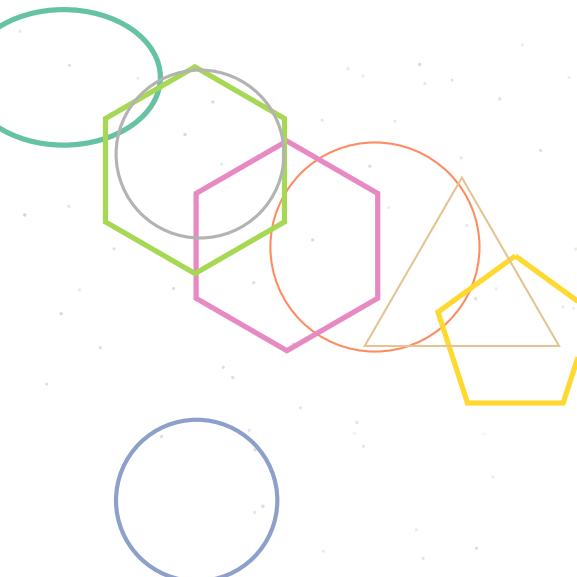[{"shape": "oval", "thickness": 2.5, "radius": 0.84, "center": [0.11, 0.865]}, {"shape": "circle", "thickness": 1, "radius": 0.91, "center": [0.649, 0.571]}, {"shape": "circle", "thickness": 2, "radius": 0.7, "center": [0.341, 0.133]}, {"shape": "hexagon", "thickness": 2.5, "radius": 0.91, "center": [0.497, 0.573]}, {"shape": "hexagon", "thickness": 2.5, "radius": 0.89, "center": [0.338, 0.704]}, {"shape": "pentagon", "thickness": 2.5, "radius": 0.7, "center": [0.892, 0.415]}, {"shape": "triangle", "thickness": 1, "radius": 0.97, "center": [0.8, 0.497]}, {"shape": "circle", "thickness": 1.5, "radius": 0.73, "center": [0.346, 0.732]}]